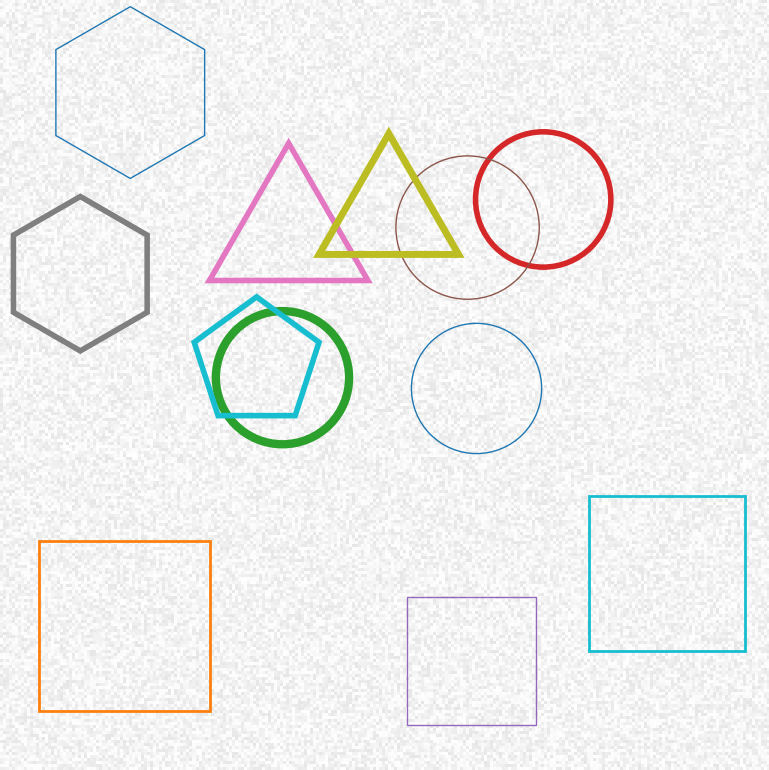[{"shape": "circle", "thickness": 0.5, "radius": 0.42, "center": [0.619, 0.496]}, {"shape": "hexagon", "thickness": 0.5, "radius": 0.56, "center": [0.169, 0.88]}, {"shape": "square", "thickness": 1, "radius": 0.55, "center": [0.162, 0.187]}, {"shape": "circle", "thickness": 3, "radius": 0.43, "center": [0.367, 0.51]}, {"shape": "circle", "thickness": 2, "radius": 0.44, "center": [0.705, 0.741]}, {"shape": "square", "thickness": 0.5, "radius": 0.42, "center": [0.612, 0.142]}, {"shape": "circle", "thickness": 0.5, "radius": 0.47, "center": [0.607, 0.704]}, {"shape": "triangle", "thickness": 2, "radius": 0.59, "center": [0.375, 0.695]}, {"shape": "hexagon", "thickness": 2, "radius": 0.5, "center": [0.104, 0.645]}, {"shape": "triangle", "thickness": 2.5, "radius": 0.52, "center": [0.505, 0.722]}, {"shape": "square", "thickness": 1, "radius": 0.5, "center": [0.866, 0.255]}, {"shape": "pentagon", "thickness": 2, "radius": 0.43, "center": [0.333, 0.529]}]